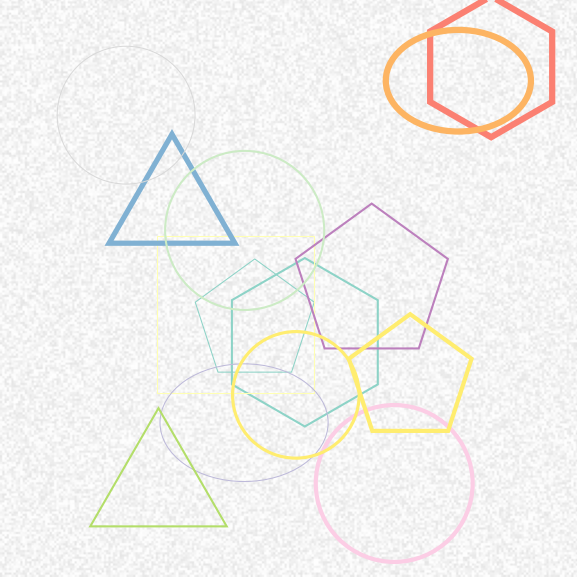[{"shape": "pentagon", "thickness": 0.5, "radius": 0.54, "center": [0.441, 0.442]}, {"shape": "hexagon", "thickness": 1, "radius": 0.73, "center": [0.528, 0.406]}, {"shape": "square", "thickness": 0.5, "radius": 0.68, "center": [0.408, 0.455]}, {"shape": "oval", "thickness": 0.5, "radius": 0.73, "center": [0.423, 0.267]}, {"shape": "hexagon", "thickness": 3, "radius": 0.61, "center": [0.851, 0.884]}, {"shape": "triangle", "thickness": 2.5, "radius": 0.63, "center": [0.298, 0.641]}, {"shape": "oval", "thickness": 3, "radius": 0.63, "center": [0.794, 0.859]}, {"shape": "triangle", "thickness": 1, "radius": 0.68, "center": [0.274, 0.156]}, {"shape": "circle", "thickness": 2, "radius": 0.68, "center": [0.683, 0.162]}, {"shape": "circle", "thickness": 0.5, "radius": 0.6, "center": [0.218, 0.8]}, {"shape": "pentagon", "thickness": 1, "radius": 0.69, "center": [0.644, 0.508]}, {"shape": "circle", "thickness": 1, "radius": 0.69, "center": [0.424, 0.6]}, {"shape": "pentagon", "thickness": 2, "radius": 0.56, "center": [0.71, 0.343]}, {"shape": "circle", "thickness": 1.5, "radius": 0.55, "center": [0.512, 0.315]}]